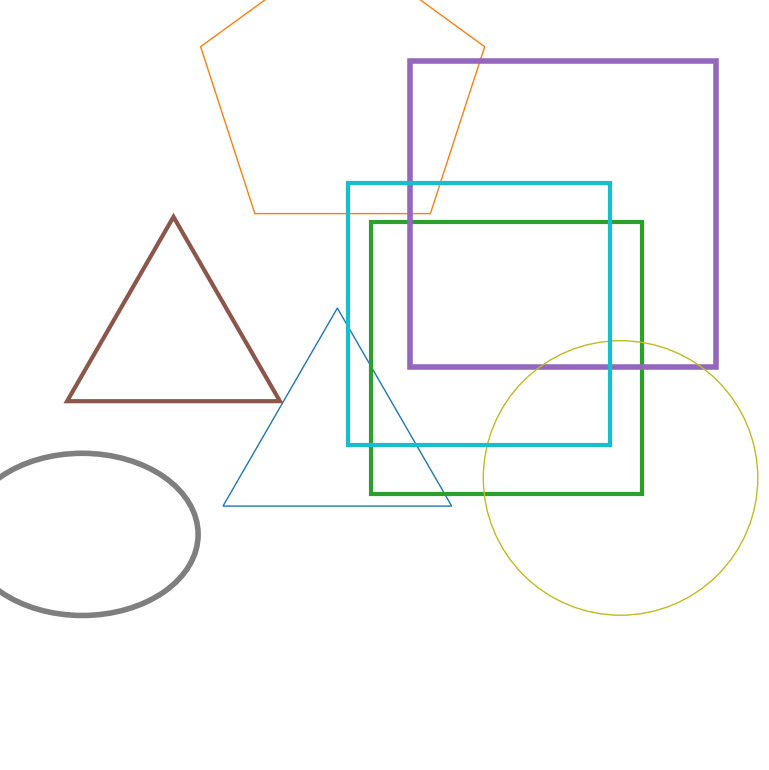[{"shape": "triangle", "thickness": 0.5, "radius": 0.86, "center": [0.438, 0.428]}, {"shape": "pentagon", "thickness": 0.5, "radius": 0.97, "center": [0.445, 0.879]}, {"shape": "square", "thickness": 1.5, "radius": 0.88, "center": [0.658, 0.535]}, {"shape": "square", "thickness": 2, "radius": 0.99, "center": [0.731, 0.723]}, {"shape": "triangle", "thickness": 1.5, "radius": 0.8, "center": [0.225, 0.559]}, {"shape": "oval", "thickness": 2, "radius": 0.75, "center": [0.107, 0.306]}, {"shape": "circle", "thickness": 0.5, "radius": 0.89, "center": [0.806, 0.379]}, {"shape": "square", "thickness": 1.5, "radius": 0.85, "center": [0.622, 0.592]}]